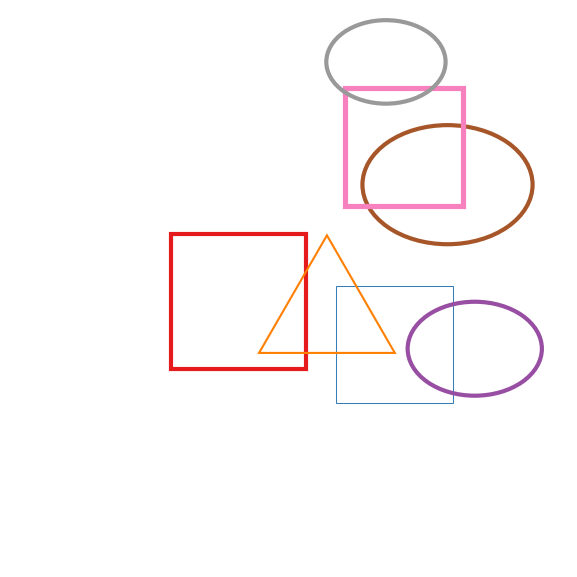[{"shape": "square", "thickness": 2, "radius": 0.58, "center": [0.413, 0.476]}, {"shape": "square", "thickness": 0.5, "radius": 0.51, "center": [0.683, 0.403]}, {"shape": "oval", "thickness": 2, "radius": 0.58, "center": [0.822, 0.395]}, {"shape": "triangle", "thickness": 1, "radius": 0.68, "center": [0.566, 0.456]}, {"shape": "oval", "thickness": 2, "radius": 0.74, "center": [0.775, 0.679]}, {"shape": "square", "thickness": 2.5, "radius": 0.51, "center": [0.7, 0.745]}, {"shape": "oval", "thickness": 2, "radius": 0.52, "center": [0.668, 0.892]}]